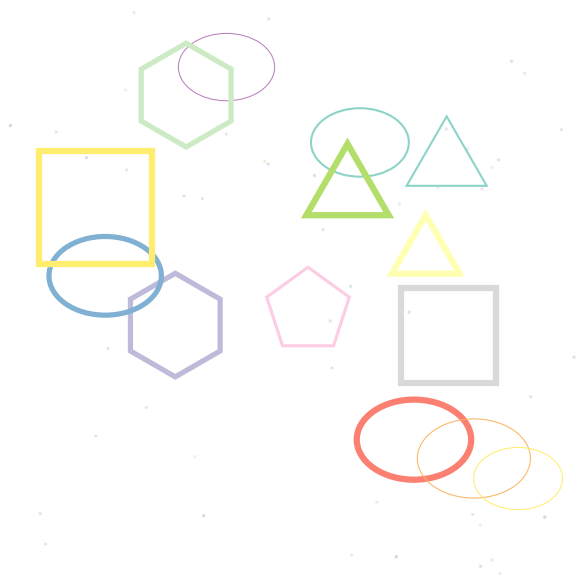[{"shape": "triangle", "thickness": 1, "radius": 0.4, "center": [0.773, 0.717]}, {"shape": "oval", "thickness": 1, "radius": 0.42, "center": [0.623, 0.752]}, {"shape": "triangle", "thickness": 3, "radius": 0.34, "center": [0.737, 0.559]}, {"shape": "hexagon", "thickness": 2.5, "radius": 0.45, "center": [0.304, 0.436]}, {"shape": "oval", "thickness": 3, "radius": 0.5, "center": [0.717, 0.238]}, {"shape": "oval", "thickness": 2.5, "radius": 0.49, "center": [0.182, 0.522]}, {"shape": "oval", "thickness": 0.5, "radius": 0.49, "center": [0.821, 0.205]}, {"shape": "triangle", "thickness": 3, "radius": 0.41, "center": [0.602, 0.668]}, {"shape": "pentagon", "thickness": 1.5, "radius": 0.38, "center": [0.533, 0.461]}, {"shape": "square", "thickness": 3, "radius": 0.41, "center": [0.777, 0.418]}, {"shape": "oval", "thickness": 0.5, "radius": 0.42, "center": [0.392, 0.883]}, {"shape": "hexagon", "thickness": 2.5, "radius": 0.45, "center": [0.322, 0.834]}, {"shape": "square", "thickness": 3, "radius": 0.49, "center": [0.166, 0.639]}, {"shape": "oval", "thickness": 0.5, "radius": 0.38, "center": [0.897, 0.17]}]